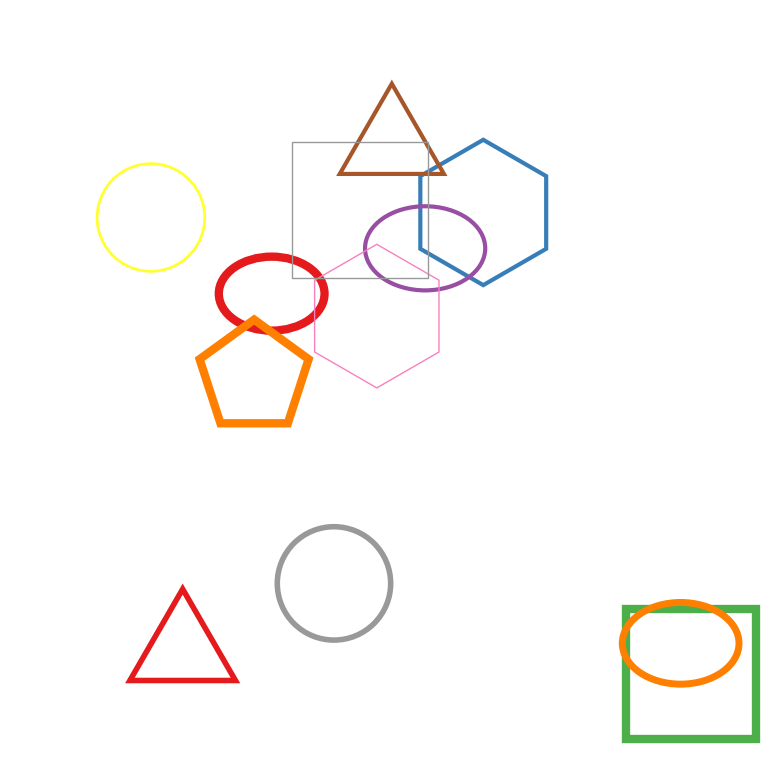[{"shape": "triangle", "thickness": 2, "radius": 0.4, "center": [0.237, 0.156]}, {"shape": "oval", "thickness": 3, "radius": 0.34, "center": [0.353, 0.619]}, {"shape": "hexagon", "thickness": 1.5, "radius": 0.47, "center": [0.628, 0.724]}, {"shape": "square", "thickness": 3, "radius": 0.42, "center": [0.897, 0.124]}, {"shape": "oval", "thickness": 1.5, "radius": 0.39, "center": [0.552, 0.678]}, {"shape": "pentagon", "thickness": 3, "radius": 0.37, "center": [0.33, 0.51]}, {"shape": "oval", "thickness": 2.5, "radius": 0.38, "center": [0.884, 0.165]}, {"shape": "circle", "thickness": 1, "radius": 0.35, "center": [0.196, 0.718]}, {"shape": "triangle", "thickness": 1.5, "radius": 0.39, "center": [0.509, 0.813]}, {"shape": "hexagon", "thickness": 0.5, "radius": 0.47, "center": [0.489, 0.589]}, {"shape": "square", "thickness": 0.5, "radius": 0.44, "center": [0.468, 0.727]}, {"shape": "circle", "thickness": 2, "radius": 0.37, "center": [0.434, 0.242]}]